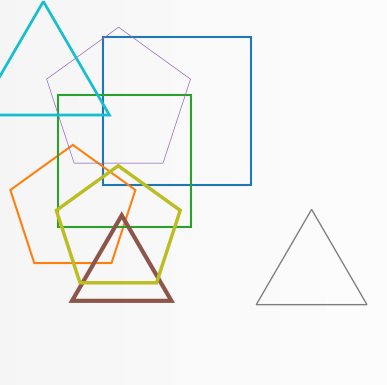[{"shape": "square", "thickness": 1.5, "radius": 0.96, "center": [0.456, 0.711]}, {"shape": "pentagon", "thickness": 1.5, "radius": 0.85, "center": [0.188, 0.454]}, {"shape": "square", "thickness": 1.5, "radius": 0.85, "center": [0.322, 0.581]}, {"shape": "pentagon", "thickness": 0.5, "radius": 0.98, "center": [0.306, 0.734]}, {"shape": "triangle", "thickness": 3, "radius": 0.74, "center": [0.314, 0.293]}, {"shape": "triangle", "thickness": 1, "radius": 0.82, "center": [0.804, 0.291]}, {"shape": "pentagon", "thickness": 2.5, "radius": 0.84, "center": [0.305, 0.401]}, {"shape": "triangle", "thickness": 2, "radius": 0.98, "center": [0.112, 0.8]}]